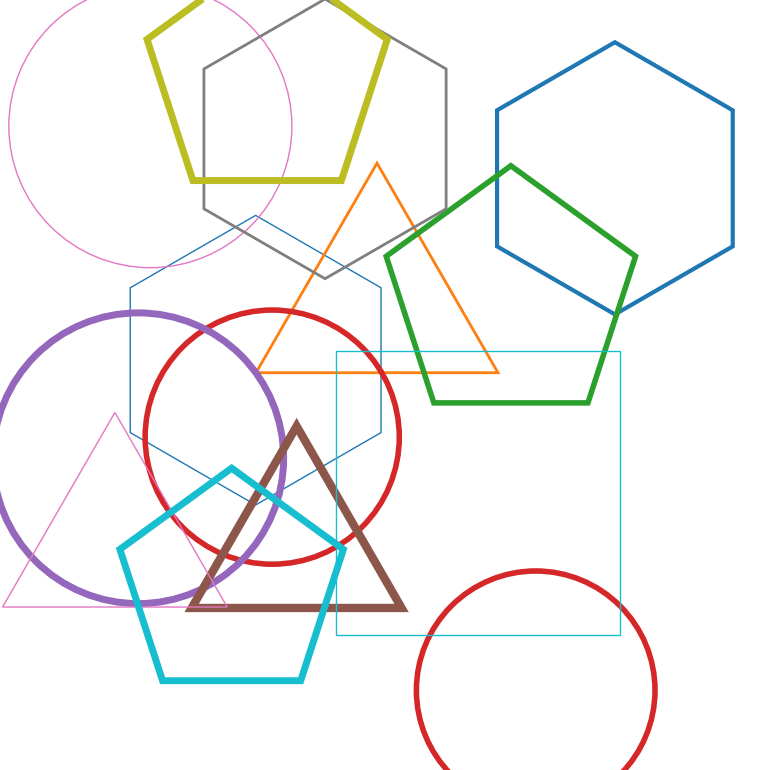[{"shape": "hexagon", "thickness": 1.5, "radius": 0.88, "center": [0.799, 0.768]}, {"shape": "hexagon", "thickness": 0.5, "radius": 0.94, "center": [0.332, 0.532]}, {"shape": "triangle", "thickness": 1, "radius": 0.91, "center": [0.49, 0.607]}, {"shape": "pentagon", "thickness": 2, "radius": 0.85, "center": [0.663, 0.615]}, {"shape": "circle", "thickness": 2, "radius": 0.77, "center": [0.696, 0.104]}, {"shape": "circle", "thickness": 2, "radius": 0.83, "center": [0.354, 0.432]}, {"shape": "circle", "thickness": 2.5, "radius": 0.94, "center": [0.18, 0.405]}, {"shape": "triangle", "thickness": 3, "radius": 0.79, "center": [0.385, 0.289]}, {"shape": "triangle", "thickness": 0.5, "radius": 0.84, "center": [0.149, 0.296]}, {"shape": "circle", "thickness": 0.5, "radius": 0.92, "center": [0.195, 0.836]}, {"shape": "hexagon", "thickness": 1, "radius": 0.91, "center": [0.422, 0.82]}, {"shape": "pentagon", "thickness": 2.5, "radius": 0.82, "center": [0.347, 0.898]}, {"shape": "pentagon", "thickness": 2.5, "radius": 0.76, "center": [0.301, 0.239]}, {"shape": "square", "thickness": 0.5, "radius": 0.92, "center": [0.621, 0.36]}]